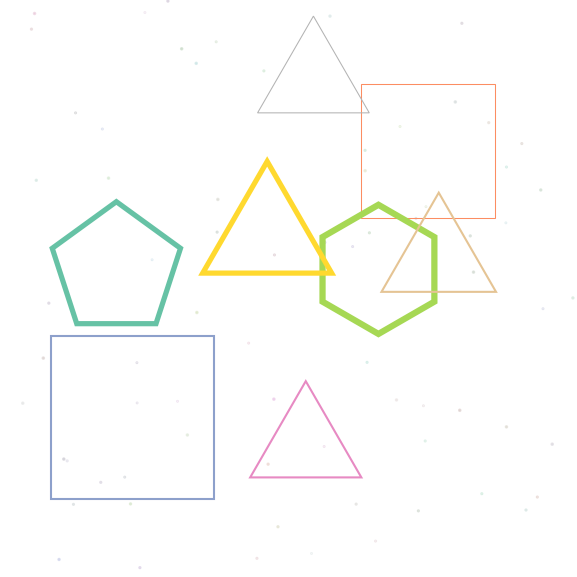[{"shape": "pentagon", "thickness": 2.5, "radius": 0.58, "center": [0.202, 0.533]}, {"shape": "square", "thickness": 0.5, "radius": 0.58, "center": [0.741, 0.738]}, {"shape": "square", "thickness": 1, "radius": 0.71, "center": [0.23, 0.276]}, {"shape": "triangle", "thickness": 1, "radius": 0.56, "center": [0.529, 0.228]}, {"shape": "hexagon", "thickness": 3, "radius": 0.56, "center": [0.655, 0.533]}, {"shape": "triangle", "thickness": 2.5, "radius": 0.64, "center": [0.463, 0.591]}, {"shape": "triangle", "thickness": 1, "radius": 0.57, "center": [0.76, 0.551]}, {"shape": "triangle", "thickness": 0.5, "radius": 0.56, "center": [0.543, 0.86]}]